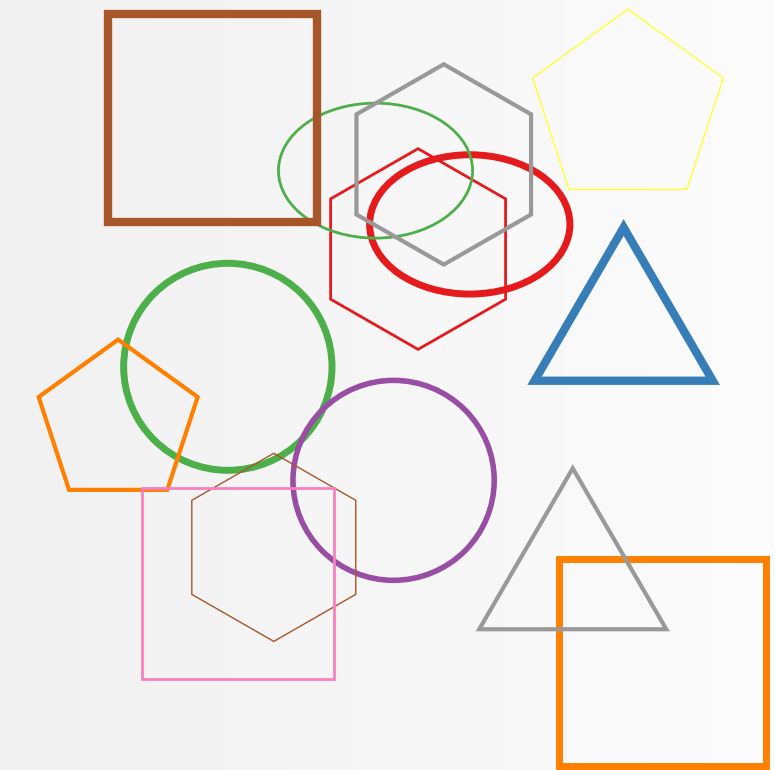[{"shape": "oval", "thickness": 2.5, "radius": 0.65, "center": [0.606, 0.709]}, {"shape": "hexagon", "thickness": 1, "radius": 0.65, "center": [0.539, 0.677]}, {"shape": "triangle", "thickness": 3, "radius": 0.66, "center": [0.805, 0.572]}, {"shape": "oval", "thickness": 1, "radius": 0.63, "center": [0.485, 0.778]}, {"shape": "circle", "thickness": 2.5, "radius": 0.67, "center": [0.294, 0.524]}, {"shape": "circle", "thickness": 2, "radius": 0.65, "center": [0.508, 0.376]}, {"shape": "square", "thickness": 2.5, "radius": 0.67, "center": [0.855, 0.14]}, {"shape": "pentagon", "thickness": 1.5, "radius": 0.54, "center": [0.152, 0.451]}, {"shape": "pentagon", "thickness": 0.5, "radius": 0.65, "center": [0.81, 0.859]}, {"shape": "square", "thickness": 3, "radius": 0.67, "center": [0.274, 0.847]}, {"shape": "hexagon", "thickness": 0.5, "radius": 0.61, "center": [0.353, 0.289]}, {"shape": "square", "thickness": 1, "radius": 0.62, "center": [0.307, 0.242]}, {"shape": "hexagon", "thickness": 1.5, "radius": 0.65, "center": [0.573, 0.786]}, {"shape": "triangle", "thickness": 1.5, "radius": 0.7, "center": [0.739, 0.252]}]